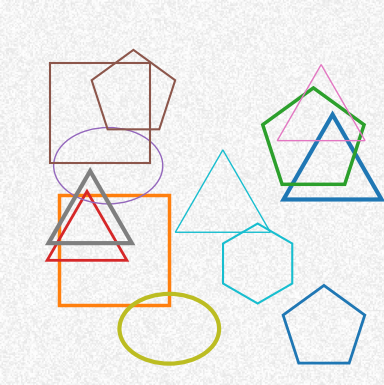[{"shape": "triangle", "thickness": 3, "radius": 0.74, "center": [0.864, 0.555]}, {"shape": "pentagon", "thickness": 2, "radius": 0.56, "center": [0.841, 0.147]}, {"shape": "square", "thickness": 2.5, "radius": 0.71, "center": [0.296, 0.352]}, {"shape": "pentagon", "thickness": 2.5, "radius": 0.69, "center": [0.814, 0.633]}, {"shape": "triangle", "thickness": 2, "radius": 0.6, "center": [0.226, 0.384]}, {"shape": "oval", "thickness": 1, "radius": 0.71, "center": [0.281, 0.57]}, {"shape": "square", "thickness": 1.5, "radius": 0.65, "center": [0.259, 0.706]}, {"shape": "pentagon", "thickness": 1.5, "radius": 0.57, "center": [0.347, 0.756]}, {"shape": "triangle", "thickness": 1, "radius": 0.66, "center": [0.834, 0.701]}, {"shape": "triangle", "thickness": 3, "radius": 0.62, "center": [0.234, 0.431]}, {"shape": "oval", "thickness": 3, "radius": 0.65, "center": [0.44, 0.146]}, {"shape": "triangle", "thickness": 1, "radius": 0.71, "center": [0.579, 0.468]}, {"shape": "hexagon", "thickness": 1.5, "radius": 0.52, "center": [0.669, 0.316]}]